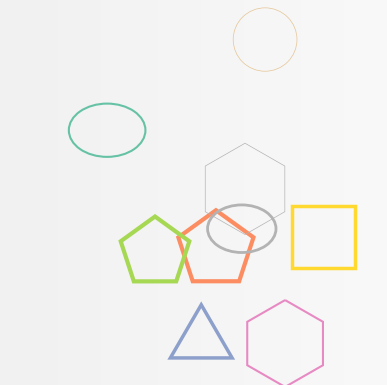[{"shape": "oval", "thickness": 1.5, "radius": 0.49, "center": [0.276, 0.662]}, {"shape": "pentagon", "thickness": 3, "radius": 0.51, "center": [0.557, 0.352]}, {"shape": "triangle", "thickness": 2.5, "radius": 0.46, "center": [0.519, 0.116]}, {"shape": "hexagon", "thickness": 1.5, "radius": 0.56, "center": [0.736, 0.108]}, {"shape": "pentagon", "thickness": 3, "radius": 0.47, "center": [0.4, 0.345]}, {"shape": "square", "thickness": 2.5, "radius": 0.41, "center": [0.835, 0.385]}, {"shape": "circle", "thickness": 0.5, "radius": 0.41, "center": [0.684, 0.897]}, {"shape": "hexagon", "thickness": 0.5, "radius": 0.59, "center": [0.632, 0.509]}, {"shape": "oval", "thickness": 2, "radius": 0.44, "center": [0.624, 0.406]}]